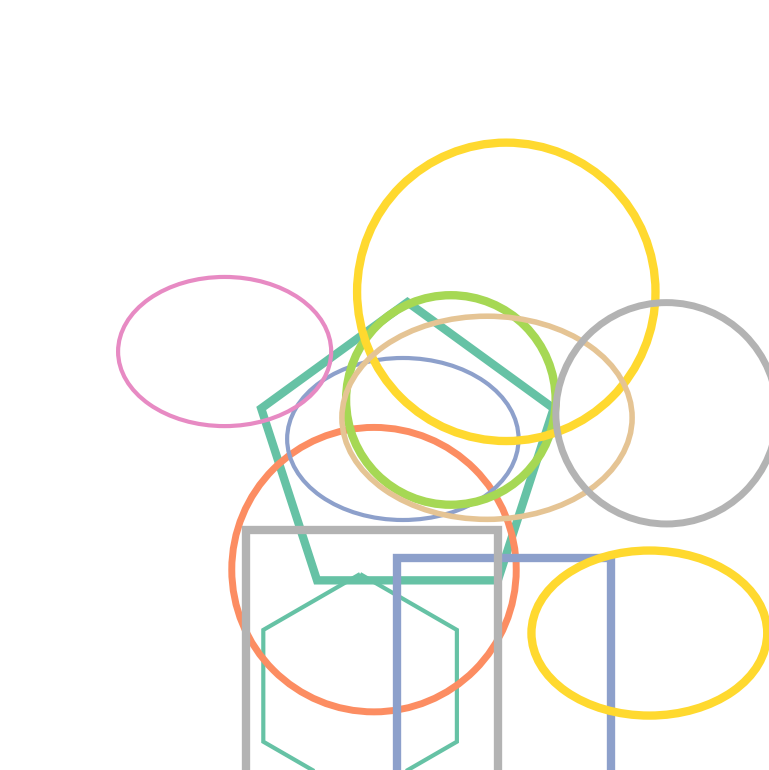[{"shape": "pentagon", "thickness": 3, "radius": 1.0, "center": [0.529, 0.408]}, {"shape": "hexagon", "thickness": 1.5, "radius": 0.73, "center": [0.468, 0.109]}, {"shape": "circle", "thickness": 2.5, "radius": 0.92, "center": [0.486, 0.26]}, {"shape": "square", "thickness": 3, "radius": 0.7, "center": [0.655, 0.136]}, {"shape": "oval", "thickness": 1.5, "radius": 0.75, "center": [0.523, 0.43]}, {"shape": "oval", "thickness": 1.5, "radius": 0.69, "center": [0.292, 0.543]}, {"shape": "circle", "thickness": 3, "radius": 0.68, "center": [0.586, 0.481]}, {"shape": "oval", "thickness": 3, "radius": 0.77, "center": [0.843, 0.178]}, {"shape": "circle", "thickness": 3, "radius": 0.97, "center": [0.658, 0.621]}, {"shape": "oval", "thickness": 2, "radius": 0.94, "center": [0.632, 0.457]}, {"shape": "circle", "thickness": 2.5, "radius": 0.72, "center": [0.866, 0.463]}, {"shape": "square", "thickness": 3, "radius": 0.82, "center": [0.483, 0.147]}]